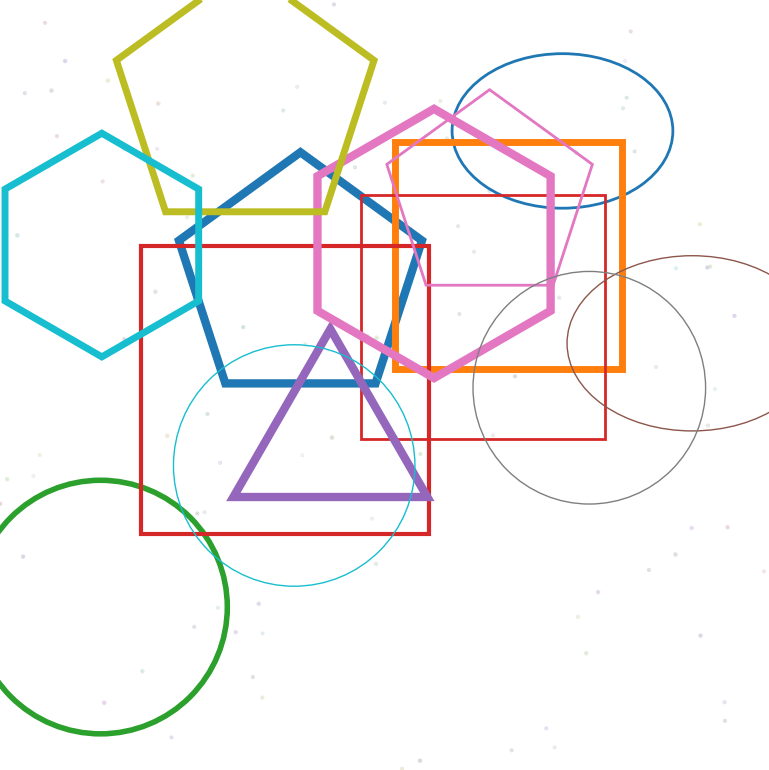[{"shape": "pentagon", "thickness": 3, "radius": 0.83, "center": [0.39, 0.636]}, {"shape": "oval", "thickness": 1, "radius": 0.72, "center": [0.73, 0.83]}, {"shape": "square", "thickness": 2.5, "radius": 0.74, "center": [0.661, 0.669]}, {"shape": "circle", "thickness": 2, "radius": 0.82, "center": [0.131, 0.212]}, {"shape": "square", "thickness": 1, "radius": 0.79, "center": [0.627, 0.588]}, {"shape": "square", "thickness": 1.5, "radius": 0.94, "center": [0.37, 0.494]}, {"shape": "triangle", "thickness": 3, "radius": 0.73, "center": [0.429, 0.427]}, {"shape": "oval", "thickness": 0.5, "radius": 0.81, "center": [0.899, 0.554]}, {"shape": "hexagon", "thickness": 3, "radius": 0.87, "center": [0.564, 0.684]}, {"shape": "pentagon", "thickness": 1, "radius": 0.7, "center": [0.636, 0.743]}, {"shape": "circle", "thickness": 0.5, "radius": 0.76, "center": [0.765, 0.496]}, {"shape": "pentagon", "thickness": 2.5, "radius": 0.88, "center": [0.318, 0.867]}, {"shape": "hexagon", "thickness": 2.5, "radius": 0.73, "center": [0.132, 0.682]}, {"shape": "circle", "thickness": 0.5, "radius": 0.78, "center": [0.382, 0.395]}]